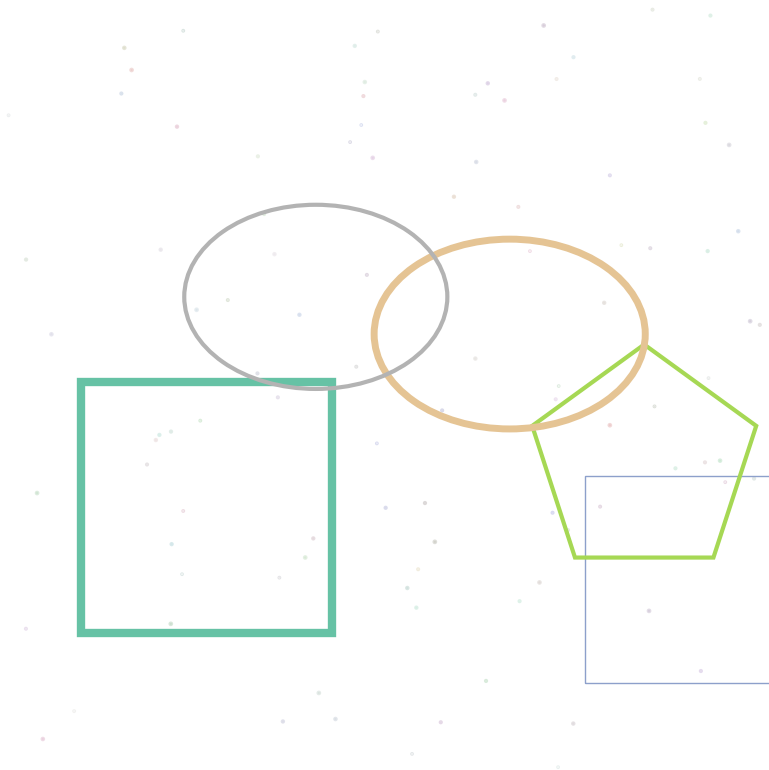[{"shape": "square", "thickness": 3, "radius": 0.81, "center": [0.268, 0.341]}, {"shape": "square", "thickness": 0.5, "radius": 0.67, "center": [0.894, 0.248]}, {"shape": "pentagon", "thickness": 1.5, "radius": 0.76, "center": [0.837, 0.4]}, {"shape": "oval", "thickness": 2.5, "radius": 0.88, "center": [0.662, 0.566]}, {"shape": "oval", "thickness": 1.5, "radius": 0.85, "center": [0.41, 0.614]}]